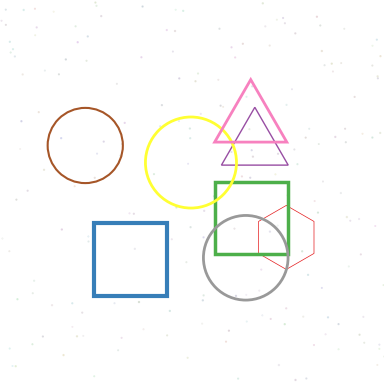[{"shape": "hexagon", "thickness": 0.5, "radius": 0.42, "center": [0.744, 0.383]}, {"shape": "square", "thickness": 3, "radius": 0.48, "center": [0.339, 0.327]}, {"shape": "square", "thickness": 2.5, "radius": 0.47, "center": [0.653, 0.433]}, {"shape": "triangle", "thickness": 1, "radius": 0.5, "center": [0.662, 0.621]}, {"shape": "circle", "thickness": 2, "radius": 0.59, "center": [0.496, 0.578]}, {"shape": "circle", "thickness": 1.5, "radius": 0.49, "center": [0.221, 0.622]}, {"shape": "triangle", "thickness": 2, "radius": 0.54, "center": [0.651, 0.685]}, {"shape": "circle", "thickness": 2, "radius": 0.55, "center": [0.638, 0.33]}]